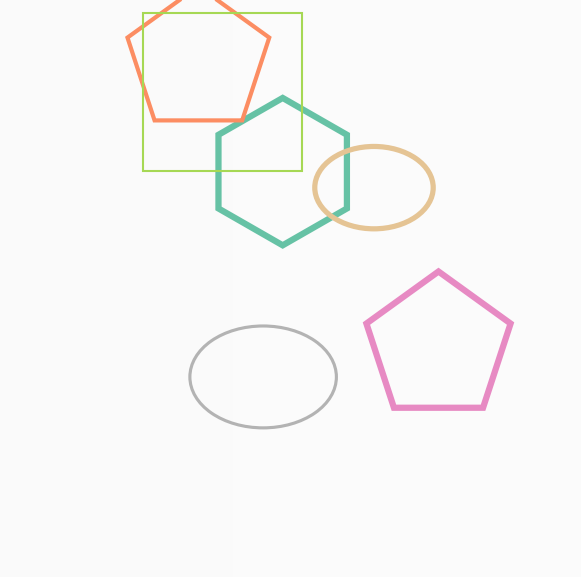[{"shape": "hexagon", "thickness": 3, "radius": 0.64, "center": [0.486, 0.702]}, {"shape": "pentagon", "thickness": 2, "radius": 0.64, "center": [0.341, 0.894]}, {"shape": "pentagon", "thickness": 3, "radius": 0.65, "center": [0.754, 0.399]}, {"shape": "square", "thickness": 1, "radius": 0.69, "center": [0.382, 0.839]}, {"shape": "oval", "thickness": 2.5, "radius": 0.51, "center": [0.643, 0.674]}, {"shape": "oval", "thickness": 1.5, "radius": 0.63, "center": [0.453, 0.346]}]